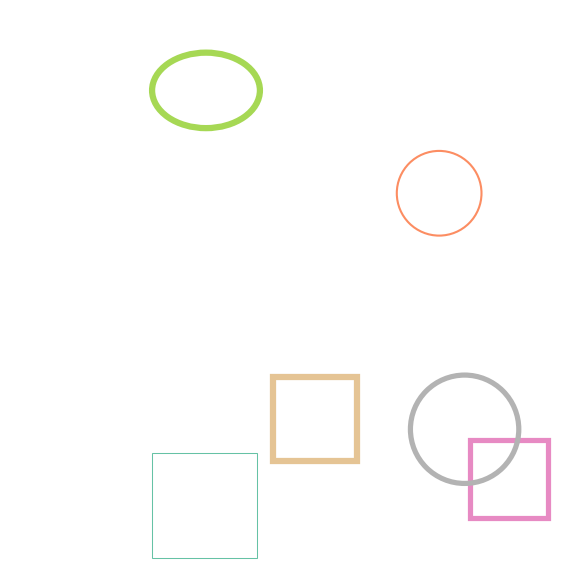[{"shape": "square", "thickness": 0.5, "radius": 0.46, "center": [0.354, 0.124]}, {"shape": "circle", "thickness": 1, "radius": 0.37, "center": [0.76, 0.664]}, {"shape": "square", "thickness": 2.5, "radius": 0.34, "center": [0.881, 0.169]}, {"shape": "oval", "thickness": 3, "radius": 0.47, "center": [0.357, 0.843]}, {"shape": "square", "thickness": 3, "radius": 0.36, "center": [0.545, 0.274]}, {"shape": "circle", "thickness": 2.5, "radius": 0.47, "center": [0.805, 0.256]}]